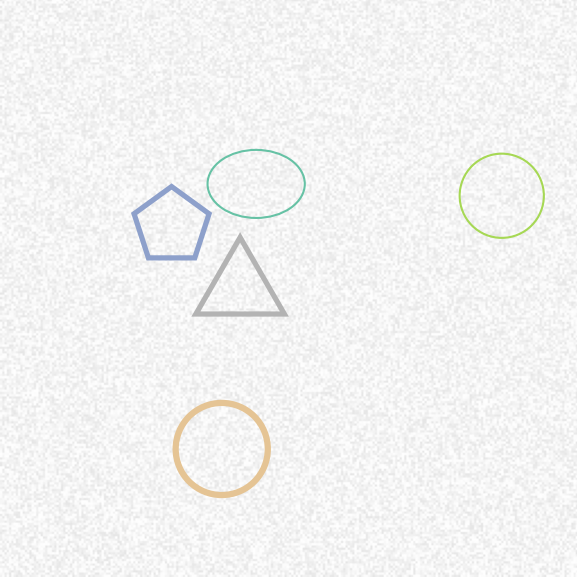[{"shape": "oval", "thickness": 1, "radius": 0.42, "center": [0.444, 0.681]}, {"shape": "pentagon", "thickness": 2.5, "radius": 0.34, "center": [0.297, 0.608]}, {"shape": "circle", "thickness": 1, "radius": 0.36, "center": [0.869, 0.66]}, {"shape": "circle", "thickness": 3, "radius": 0.4, "center": [0.384, 0.222]}, {"shape": "triangle", "thickness": 2.5, "radius": 0.44, "center": [0.416, 0.5]}]